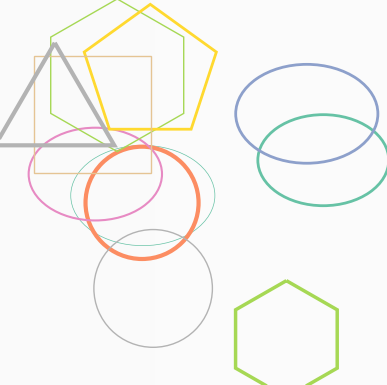[{"shape": "oval", "thickness": 2, "radius": 0.84, "center": [0.834, 0.584]}, {"shape": "oval", "thickness": 0.5, "radius": 0.93, "center": [0.369, 0.492]}, {"shape": "circle", "thickness": 3, "radius": 0.73, "center": [0.367, 0.473]}, {"shape": "oval", "thickness": 2, "radius": 0.92, "center": [0.792, 0.704]}, {"shape": "oval", "thickness": 1.5, "radius": 0.86, "center": [0.246, 0.548]}, {"shape": "hexagon", "thickness": 1, "radius": 0.99, "center": [0.302, 0.805]}, {"shape": "hexagon", "thickness": 2.5, "radius": 0.76, "center": [0.739, 0.12]}, {"shape": "pentagon", "thickness": 2, "radius": 0.9, "center": [0.388, 0.809]}, {"shape": "square", "thickness": 1, "radius": 0.76, "center": [0.239, 0.702]}, {"shape": "triangle", "thickness": 3, "radius": 0.89, "center": [0.141, 0.711]}, {"shape": "circle", "thickness": 1, "radius": 0.76, "center": [0.395, 0.251]}]